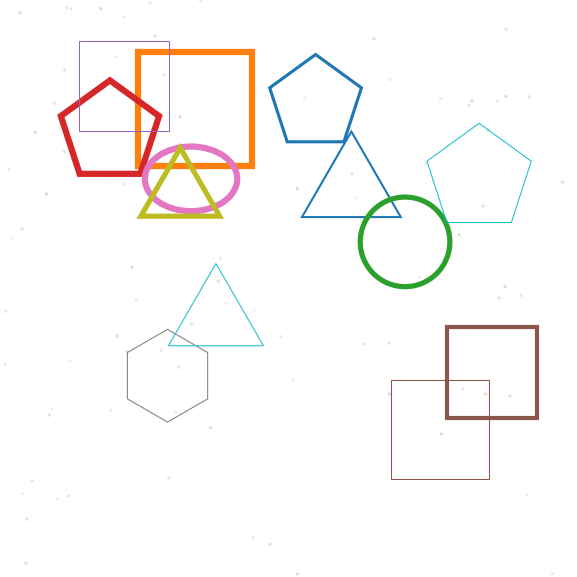[{"shape": "triangle", "thickness": 1, "radius": 0.49, "center": [0.608, 0.673]}, {"shape": "pentagon", "thickness": 1.5, "radius": 0.42, "center": [0.546, 0.821]}, {"shape": "square", "thickness": 3, "radius": 0.5, "center": [0.338, 0.81]}, {"shape": "circle", "thickness": 2.5, "radius": 0.39, "center": [0.701, 0.58]}, {"shape": "pentagon", "thickness": 3, "radius": 0.45, "center": [0.19, 0.77]}, {"shape": "square", "thickness": 0.5, "radius": 0.39, "center": [0.215, 0.85]}, {"shape": "square", "thickness": 2, "radius": 0.39, "center": [0.852, 0.354]}, {"shape": "square", "thickness": 0.5, "radius": 0.43, "center": [0.762, 0.255]}, {"shape": "oval", "thickness": 3, "radius": 0.4, "center": [0.331, 0.689]}, {"shape": "hexagon", "thickness": 0.5, "radius": 0.4, "center": [0.29, 0.349]}, {"shape": "triangle", "thickness": 2.5, "radius": 0.39, "center": [0.312, 0.664]}, {"shape": "triangle", "thickness": 0.5, "radius": 0.47, "center": [0.374, 0.448]}, {"shape": "pentagon", "thickness": 0.5, "radius": 0.47, "center": [0.83, 0.691]}]